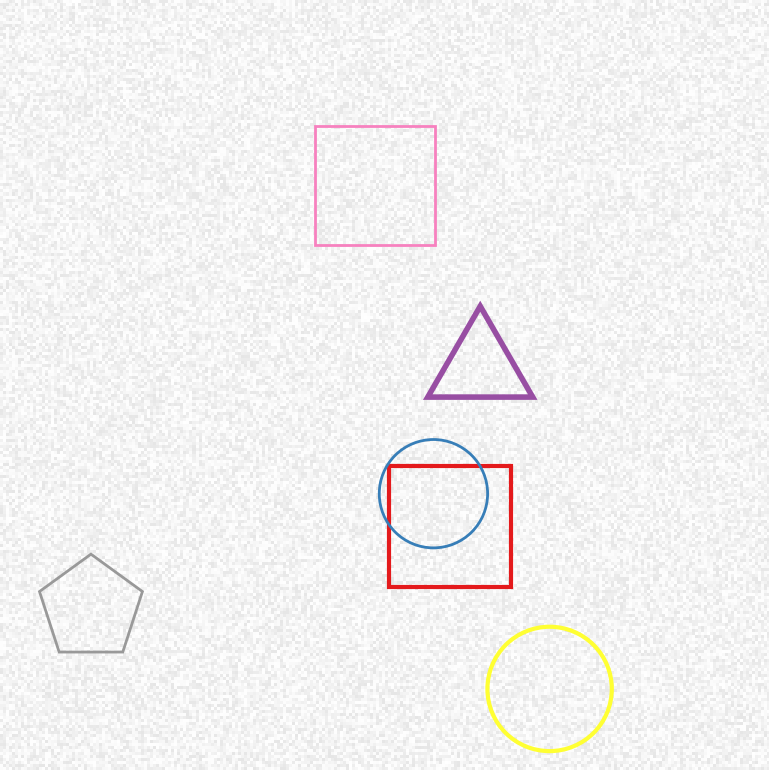[{"shape": "square", "thickness": 1.5, "radius": 0.4, "center": [0.585, 0.316]}, {"shape": "circle", "thickness": 1, "radius": 0.35, "center": [0.563, 0.359]}, {"shape": "triangle", "thickness": 2, "radius": 0.39, "center": [0.624, 0.524]}, {"shape": "circle", "thickness": 1.5, "radius": 0.4, "center": [0.714, 0.105]}, {"shape": "square", "thickness": 1, "radius": 0.39, "center": [0.487, 0.759]}, {"shape": "pentagon", "thickness": 1, "radius": 0.35, "center": [0.118, 0.21]}]